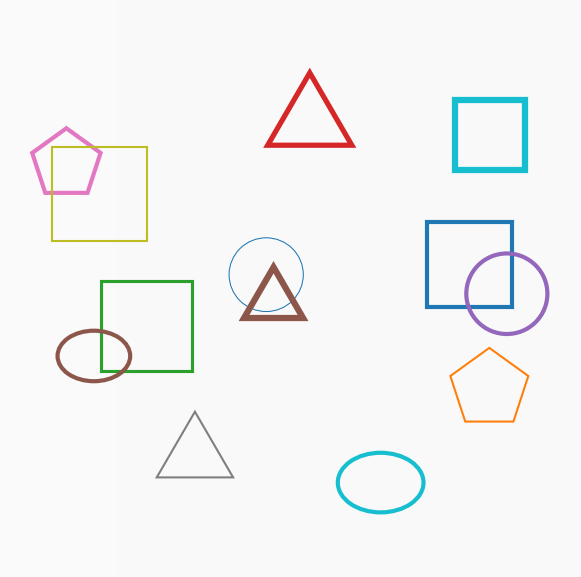[{"shape": "circle", "thickness": 0.5, "radius": 0.32, "center": [0.458, 0.524]}, {"shape": "square", "thickness": 2, "radius": 0.37, "center": [0.808, 0.541]}, {"shape": "pentagon", "thickness": 1, "radius": 0.35, "center": [0.842, 0.326]}, {"shape": "square", "thickness": 1.5, "radius": 0.39, "center": [0.252, 0.434]}, {"shape": "triangle", "thickness": 2.5, "radius": 0.42, "center": [0.533, 0.789]}, {"shape": "circle", "thickness": 2, "radius": 0.35, "center": [0.872, 0.49]}, {"shape": "triangle", "thickness": 3, "radius": 0.29, "center": [0.471, 0.478]}, {"shape": "oval", "thickness": 2, "radius": 0.31, "center": [0.162, 0.383]}, {"shape": "pentagon", "thickness": 2, "radius": 0.31, "center": [0.114, 0.715]}, {"shape": "triangle", "thickness": 1, "radius": 0.38, "center": [0.335, 0.21]}, {"shape": "square", "thickness": 1, "radius": 0.41, "center": [0.171, 0.663]}, {"shape": "oval", "thickness": 2, "radius": 0.37, "center": [0.655, 0.164]}, {"shape": "square", "thickness": 3, "radius": 0.3, "center": [0.843, 0.765]}]